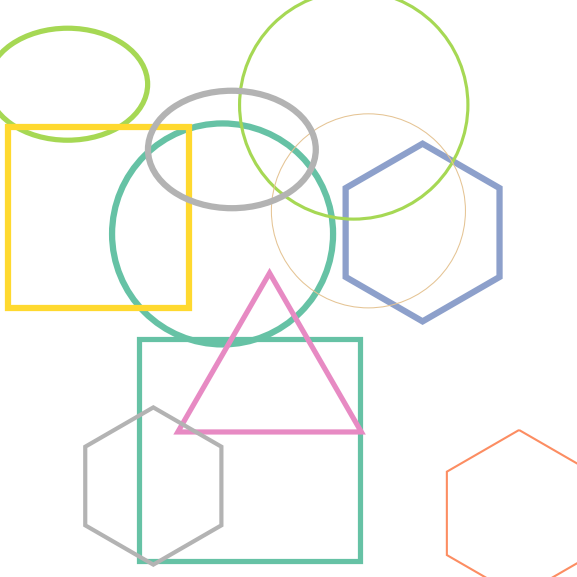[{"shape": "square", "thickness": 2.5, "radius": 0.96, "center": [0.432, 0.22]}, {"shape": "circle", "thickness": 3, "radius": 0.96, "center": [0.385, 0.594]}, {"shape": "hexagon", "thickness": 1, "radius": 0.72, "center": [0.899, 0.11]}, {"shape": "hexagon", "thickness": 3, "radius": 0.77, "center": [0.732, 0.596]}, {"shape": "triangle", "thickness": 2.5, "radius": 0.92, "center": [0.467, 0.343]}, {"shape": "oval", "thickness": 2.5, "radius": 0.69, "center": [0.117, 0.853]}, {"shape": "circle", "thickness": 1.5, "radius": 0.99, "center": [0.613, 0.817]}, {"shape": "square", "thickness": 3, "radius": 0.78, "center": [0.17, 0.623]}, {"shape": "circle", "thickness": 0.5, "radius": 0.84, "center": [0.638, 0.634]}, {"shape": "oval", "thickness": 3, "radius": 0.73, "center": [0.402, 0.74]}, {"shape": "hexagon", "thickness": 2, "radius": 0.68, "center": [0.265, 0.158]}]